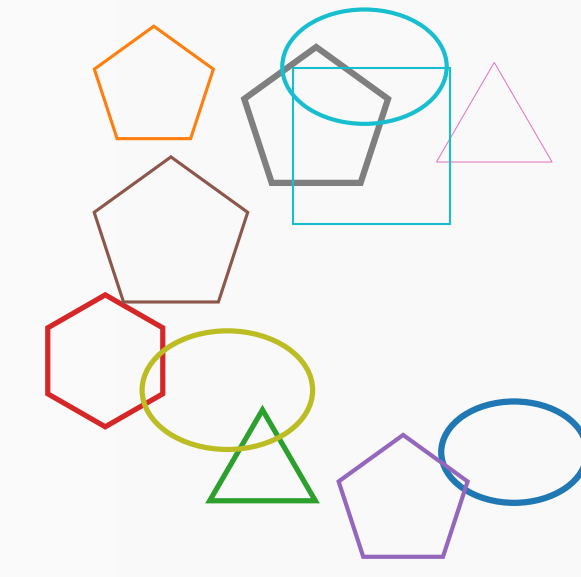[{"shape": "oval", "thickness": 3, "radius": 0.63, "center": [0.884, 0.216]}, {"shape": "pentagon", "thickness": 1.5, "radius": 0.54, "center": [0.265, 0.846]}, {"shape": "triangle", "thickness": 2.5, "radius": 0.52, "center": [0.452, 0.184]}, {"shape": "hexagon", "thickness": 2.5, "radius": 0.57, "center": [0.181, 0.374]}, {"shape": "pentagon", "thickness": 2, "radius": 0.58, "center": [0.694, 0.129]}, {"shape": "pentagon", "thickness": 1.5, "radius": 0.69, "center": [0.294, 0.589]}, {"shape": "triangle", "thickness": 0.5, "radius": 0.57, "center": [0.85, 0.776]}, {"shape": "pentagon", "thickness": 3, "radius": 0.65, "center": [0.544, 0.788]}, {"shape": "oval", "thickness": 2.5, "radius": 0.73, "center": [0.391, 0.324]}, {"shape": "square", "thickness": 1, "radius": 0.68, "center": [0.639, 0.746]}, {"shape": "oval", "thickness": 2, "radius": 0.71, "center": [0.627, 0.884]}]